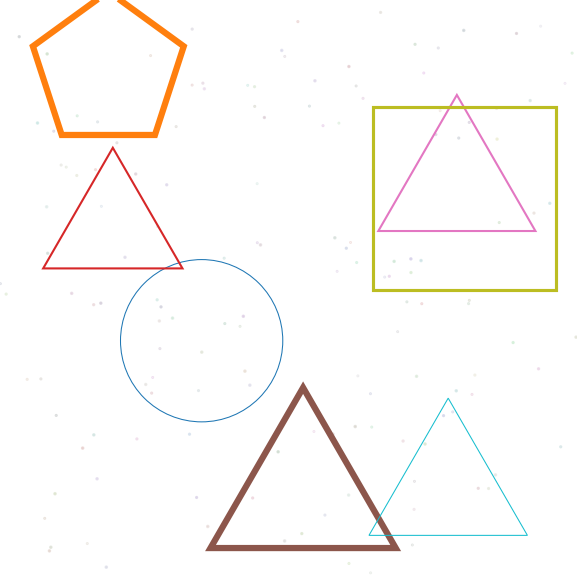[{"shape": "circle", "thickness": 0.5, "radius": 0.7, "center": [0.349, 0.409]}, {"shape": "pentagon", "thickness": 3, "radius": 0.69, "center": [0.188, 0.877]}, {"shape": "triangle", "thickness": 1, "radius": 0.7, "center": [0.195, 0.604]}, {"shape": "triangle", "thickness": 3, "radius": 0.93, "center": [0.525, 0.143]}, {"shape": "triangle", "thickness": 1, "radius": 0.79, "center": [0.791, 0.678]}, {"shape": "square", "thickness": 1.5, "radius": 0.79, "center": [0.804, 0.656]}, {"shape": "triangle", "thickness": 0.5, "radius": 0.79, "center": [0.776, 0.151]}]